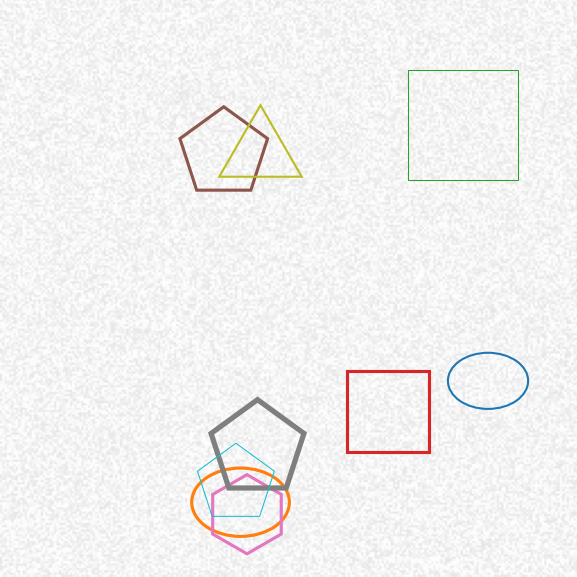[{"shape": "oval", "thickness": 1, "radius": 0.35, "center": [0.845, 0.34]}, {"shape": "oval", "thickness": 1.5, "radius": 0.42, "center": [0.417, 0.129]}, {"shape": "square", "thickness": 0.5, "radius": 0.48, "center": [0.801, 0.783]}, {"shape": "square", "thickness": 1.5, "radius": 0.35, "center": [0.672, 0.287]}, {"shape": "pentagon", "thickness": 1.5, "radius": 0.4, "center": [0.387, 0.734]}, {"shape": "hexagon", "thickness": 1.5, "radius": 0.34, "center": [0.428, 0.109]}, {"shape": "pentagon", "thickness": 2.5, "radius": 0.42, "center": [0.446, 0.223]}, {"shape": "triangle", "thickness": 1, "radius": 0.41, "center": [0.451, 0.734]}, {"shape": "pentagon", "thickness": 0.5, "radius": 0.35, "center": [0.408, 0.162]}]